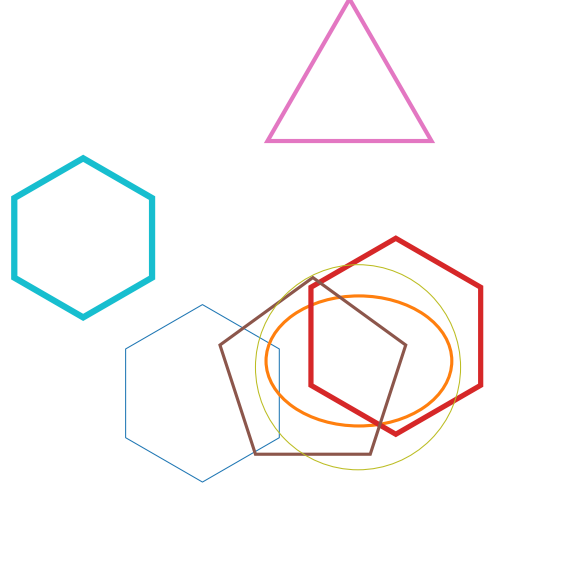[{"shape": "hexagon", "thickness": 0.5, "radius": 0.77, "center": [0.351, 0.318]}, {"shape": "oval", "thickness": 1.5, "radius": 0.8, "center": [0.622, 0.374]}, {"shape": "hexagon", "thickness": 2.5, "radius": 0.85, "center": [0.685, 0.417]}, {"shape": "pentagon", "thickness": 1.5, "radius": 0.85, "center": [0.542, 0.349]}, {"shape": "triangle", "thickness": 2, "radius": 0.82, "center": [0.605, 0.837]}, {"shape": "circle", "thickness": 0.5, "radius": 0.89, "center": [0.62, 0.363]}, {"shape": "hexagon", "thickness": 3, "radius": 0.69, "center": [0.144, 0.587]}]